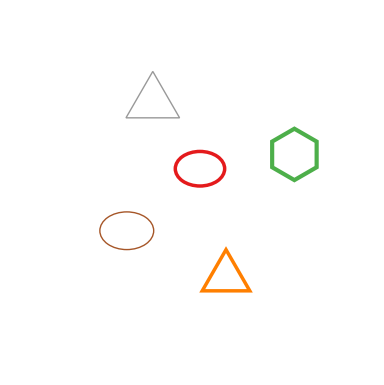[{"shape": "oval", "thickness": 2.5, "radius": 0.32, "center": [0.519, 0.562]}, {"shape": "hexagon", "thickness": 3, "radius": 0.33, "center": [0.765, 0.599]}, {"shape": "triangle", "thickness": 2.5, "radius": 0.36, "center": [0.587, 0.28]}, {"shape": "oval", "thickness": 1, "radius": 0.35, "center": [0.329, 0.401]}, {"shape": "triangle", "thickness": 1, "radius": 0.4, "center": [0.397, 0.734]}]